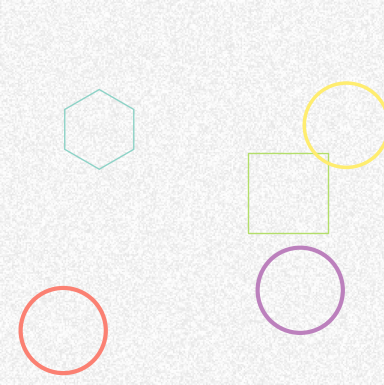[{"shape": "hexagon", "thickness": 1, "radius": 0.52, "center": [0.258, 0.664]}, {"shape": "circle", "thickness": 3, "radius": 0.55, "center": [0.164, 0.141]}, {"shape": "square", "thickness": 1, "radius": 0.52, "center": [0.748, 0.498]}, {"shape": "circle", "thickness": 3, "radius": 0.55, "center": [0.78, 0.246]}, {"shape": "circle", "thickness": 2.5, "radius": 0.55, "center": [0.9, 0.675]}]